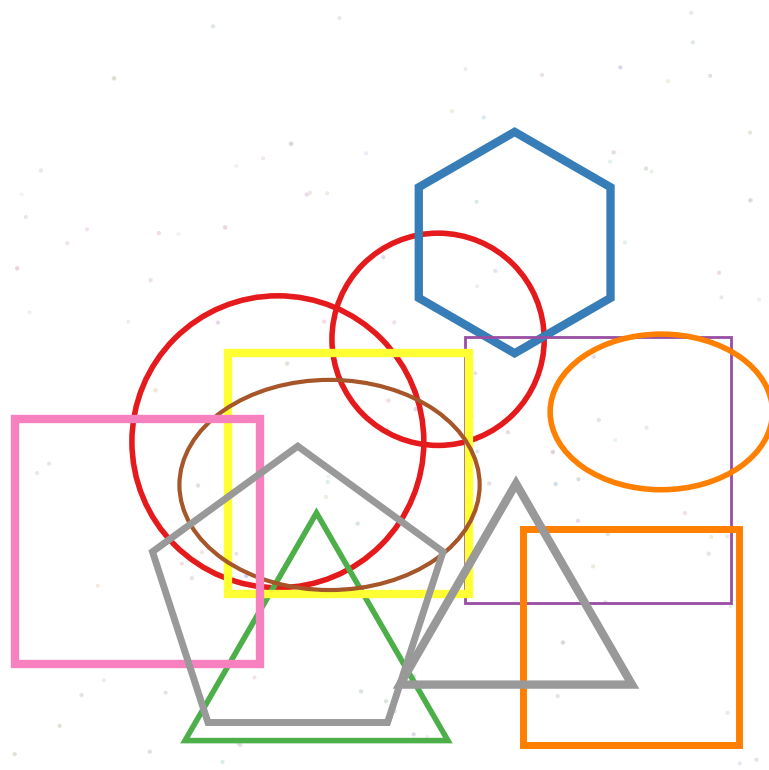[{"shape": "circle", "thickness": 2, "radius": 0.69, "center": [0.569, 0.559]}, {"shape": "circle", "thickness": 2, "radius": 0.95, "center": [0.361, 0.426]}, {"shape": "hexagon", "thickness": 3, "radius": 0.72, "center": [0.668, 0.685]}, {"shape": "triangle", "thickness": 2, "radius": 0.99, "center": [0.411, 0.137]}, {"shape": "square", "thickness": 1, "radius": 0.86, "center": [0.777, 0.39]}, {"shape": "oval", "thickness": 2, "radius": 0.72, "center": [0.859, 0.465]}, {"shape": "square", "thickness": 2.5, "radius": 0.7, "center": [0.82, 0.173]}, {"shape": "square", "thickness": 3, "radius": 0.78, "center": [0.453, 0.385]}, {"shape": "oval", "thickness": 1.5, "radius": 0.97, "center": [0.428, 0.37]}, {"shape": "square", "thickness": 3, "radius": 0.8, "center": [0.179, 0.297]}, {"shape": "pentagon", "thickness": 2.5, "radius": 0.99, "center": [0.387, 0.222]}, {"shape": "triangle", "thickness": 3, "radius": 0.87, "center": [0.67, 0.198]}]